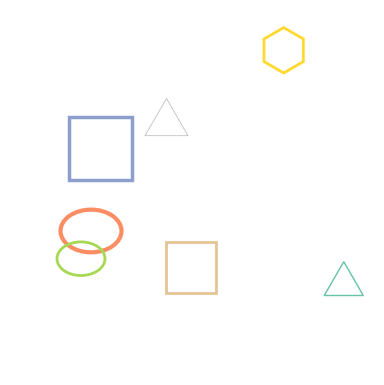[{"shape": "triangle", "thickness": 1, "radius": 0.29, "center": [0.893, 0.262]}, {"shape": "oval", "thickness": 3, "radius": 0.4, "center": [0.236, 0.4]}, {"shape": "square", "thickness": 2.5, "radius": 0.41, "center": [0.262, 0.615]}, {"shape": "oval", "thickness": 2, "radius": 0.31, "center": [0.21, 0.328]}, {"shape": "hexagon", "thickness": 2, "radius": 0.29, "center": [0.737, 0.869]}, {"shape": "square", "thickness": 2, "radius": 0.33, "center": [0.496, 0.306]}, {"shape": "triangle", "thickness": 0.5, "radius": 0.32, "center": [0.432, 0.68]}]